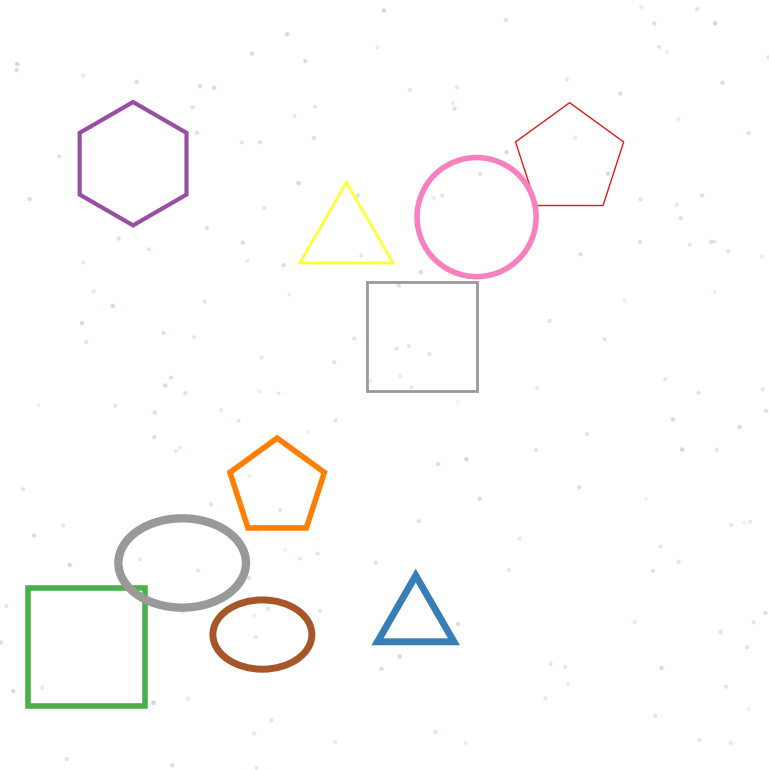[{"shape": "pentagon", "thickness": 0.5, "radius": 0.37, "center": [0.74, 0.793]}, {"shape": "triangle", "thickness": 2.5, "radius": 0.29, "center": [0.54, 0.195]}, {"shape": "square", "thickness": 2, "radius": 0.38, "center": [0.112, 0.159]}, {"shape": "hexagon", "thickness": 1.5, "radius": 0.4, "center": [0.173, 0.787]}, {"shape": "pentagon", "thickness": 2, "radius": 0.32, "center": [0.36, 0.367]}, {"shape": "triangle", "thickness": 1, "radius": 0.35, "center": [0.45, 0.693]}, {"shape": "oval", "thickness": 2.5, "radius": 0.32, "center": [0.341, 0.176]}, {"shape": "circle", "thickness": 2, "radius": 0.39, "center": [0.619, 0.718]}, {"shape": "square", "thickness": 1, "radius": 0.35, "center": [0.548, 0.563]}, {"shape": "oval", "thickness": 3, "radius": 0.41, "center": [0.237, 0.269]}]